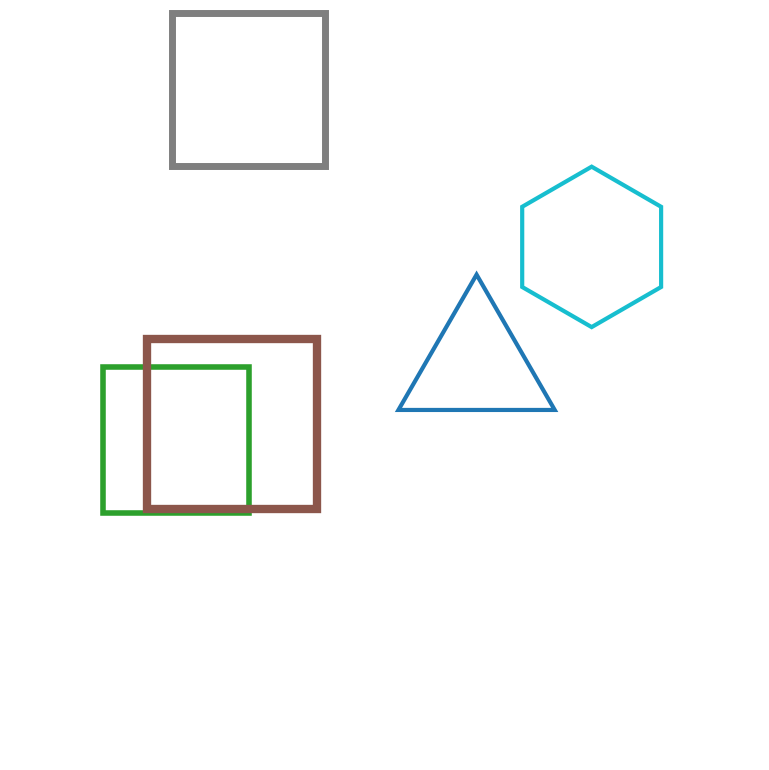[{"shape": "triangle", "thickness": 1.5, "radius": 0.59, "center": [0.619, 0.526]}, {"shape": "square", "thickness": 2, "radius": 0.47, "center": [0.228, 0.428]}, {"shape": "square", "thickness": 3, "radius": 0.55, "center": [0.302, 0.45]}, {"shape": "square", "thickness": 2.5, "radius": 0.5, "center": [0.323, 0.884]}, {"shape": "hexagon", "thickness": 1.5, "radius": 0.52, "center": [0.768, 0.679]}]